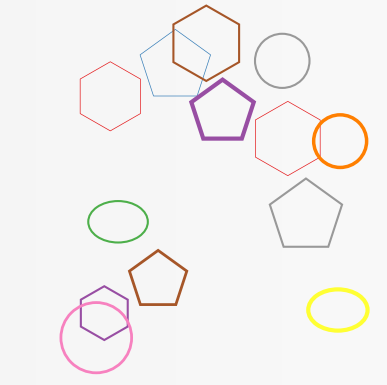[{"shape": "hexagon", "thickness": 0.5, "radius": 0.48, "center": [0.743, 0.64]}, {"shape": "hexagon", "thickness": 0.5, "radius": 0.45, "center": [0.285, 0.75]}, {"shape": "pentagon", "thickness": 0.5, "radius": 0.48, "center": [0.452, 0.828]}, {"shape": "oval", "thickness": 1.5, "radius": 0.38, "center": [0.305, 0.424]}, {"shape": "hexagon", "thickness": 1.5, "radius": 0.35, "center": [0.269, 0.187]}, {"shape": "pentagon", "thickness": 3, "radius": 0.42, "center": [0.574, 0.708]}, {"shape": "circle", "thickness": 2.5, "radius": 0.34, "center": [0.878, 0.633]}, {"shape": "oval", "thickness": 3, "radius": 0.38, "center": [0.872, 0.195]}, {"shape": "hexagon", "thickness": 1.5, "radius": 0.49, "center": [0.532, 0.888]}, {"shape": "pentagon", "thickness": 2, "radius": 0.39, "center": [0.408, 0.272]}, {"shape": "circle", "thickness": 2, "radius": 0.46, "center": [0.248, 0.123]}, {"shape": "pentagon", "thickness": 1.5, "radius": 0.49, "center": [0.79, 0.438]}, {"shape": "circle", "thickness": 1.5, "radius": 0.35, "center": [0.728, 0.842]}]